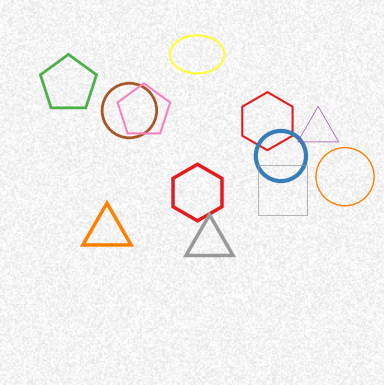[{"shape": "hexagon", "thickness": 1.5, "radius": 0.38, "center": [0.695, 0.685]}, {"shape": "hexagon", "thickness": 2.5, "radius": 0.37, "center": [0.513, 0.5]}, {"shape": "circle", "thickness": 3, "radius": 0.33, "center": [0.73, 0.595]}, {"shape": "pentagon", "thickness": 2, "radius": 0.38, "center": [0.178, 0.782]}, {"shape": "triangle", "thickness": 0.5, "radius": 0.31, "center": [0.826, 0.662]}, {"shape": "triangle", "thickness": 2.5, "radius": 0.36, "center": [0.278, 0.4]}, {"shape": "circle", "thickness": 1, "radius": 0.38, "center": [0.896, 0.541]}, {"shape": "oval", "thickness": 1.5, "radius": 0.35, "center": [0.512, 0.859]}, {"shape": "circle", "thickness": 2, "radius": 0.35, "center": [0.336, 0.713]}, {"shape": "pentagon", "thickness": 1.5, "radius": 0.36, "center": [0.374, 0.712]}, {"shape": "triangle", "thickness": 2.5, "radius": 0.35, "center": [0.544, 0.372]}, {"shape": "square", "thickness": 0.5, "radius": 0.32, "center": [0.734, 0.507]}]